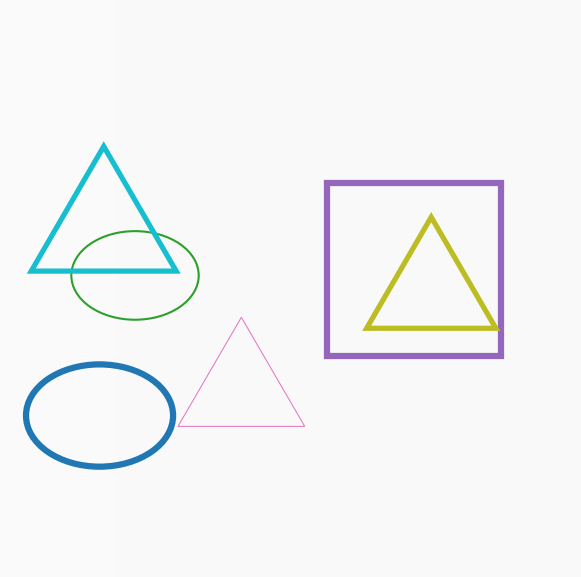[{"shape": "oval", "thickness": 3, "radius": 0.63, "center": [0.171, 0.28]}, {"shape": "oval", "thickness": 1, "radius": 0.55, "center": [0.232, 0.522]}, {"shape": "square", "thickness": 3, "radius": 0.75, "center": [0.712, 0.533]}, {"shape": "triangle", "thickness": 0.5, "radius": 0.63, "center": [0.415, 0.324]}, {"shape": "triangle", "thickness": 2.5, "radius": 0.64, "center": [0.742, 0.495]}, {"shape": "triangle", "thickness": 2.5, "radius": 0.72, "center": [0.178, 0.602]}]